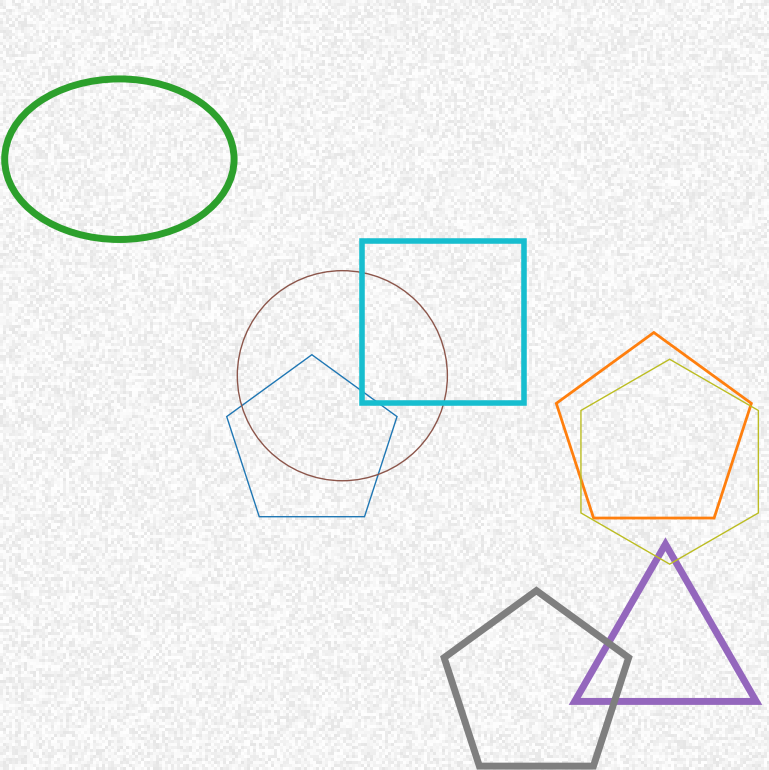[{"shape": "pentagon", "thickness": 0.5, "radius": 0.58, "center": [0.405, 0.423]}, {"shape": "pentagon", "thickness": 1, "radius": 0.67, "center": [0.849, 0.435]}, {"shape": "oval", "thickness": 2.5, "radius": 0.74, "center": [0.155, 0.793]}, {"shape": "triangle", "thickness": 2.5, "radius": 0.68, "center": [0.864, 0.157]}, {"shape": "circle", "thickness": 0.5, "radius": 0.68, "center": [0.445, 0.512]}, {"shape": "pentagon", "thickness": 2.5, "radius": 0.63, "center": [0.697, 0.107]}, {"shape": "hexagon", "thickness": 0.5, "radius": 0.67, "center": [0.87, 0.4]}, {"shape": "square", "thickness": 2, "radius": 0.52, "center": [0.575, 0.582]}]